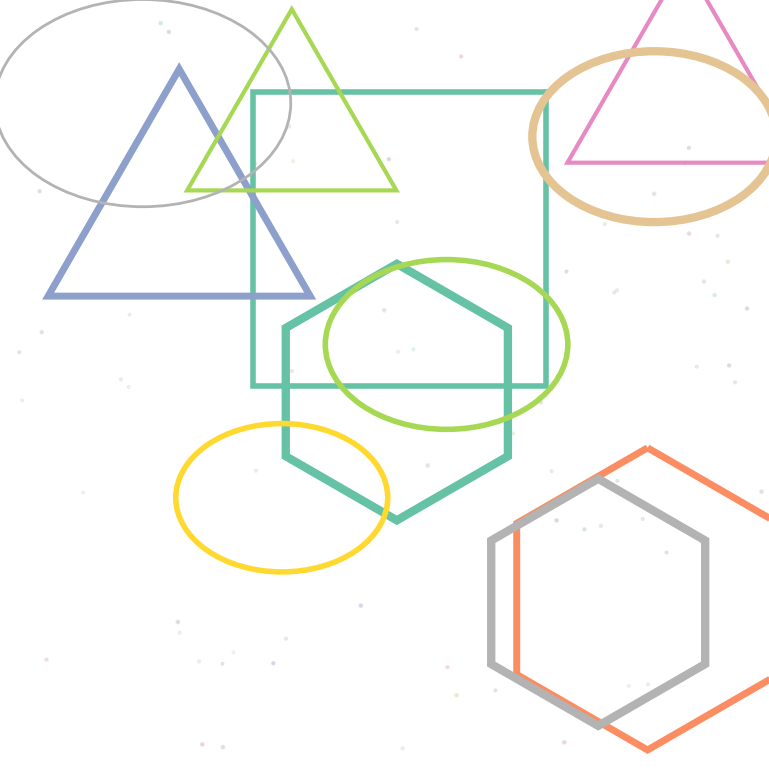[{"shape": "hexagon", "thickness": 3, "radius": 0.83, "center": [0.515, 0.491]}, {"shape": "square", "thickness": 2, "radius": 0.95, "center": [0.519, 0.69]}, {"shape": "hexagon", "thickness": 2.5, "radius": 0.98, "center": [0.841, 0.222]}, {"shape": "triangle", "thickness": 2.5, "radius": 0.98, "center": [0.233, 0.714]}, {"shape": "triangle", "thickness": 1.5, "radius": 0.87, "center": [0.888, 0.876]}, {"shape": "oval", "thickness": 2, "radius": 0.79, "center": [0.58, 0.553]}, {"shape": "triangle", "thickness": 1.5, "radius": 0.78, "center": [0.379, 0.831]}, {"shape": "oval", "thickness": 2, "radius": 0.69, "center": [0.366, 0.354]}, {"shape": "oval", "thickness": 3, "radius": 0.79, "center": [0.85, 0.823]}, {"shape": "hexagon", "thickness": 3, "radius": 0.8, "center": [0.777, 0.218]}, {"shape": "oval", "thickness": 1, "radius": 0.96, "center": [0.185, 0.866]}]